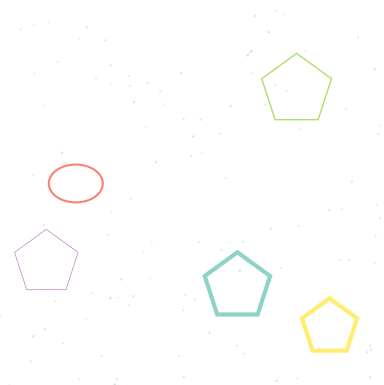[{"shape": "pentagon", "thickness": 3, "radius": 0.45, "center": [0.617, 0.255]}, {"shape": "oval", "thickness": 1.5, "radius": 0.35, "center": [0.197, 0.523]}, {"shape": "pentagon", "thickness": 1, "radius": 0.48, "center": [0.77, 0.766]}, {"shape": "pentagon", "thickness": 0.5, "radius": 0.43, "center": [0.12, 0.318]}, {"shape": "pentagon", "thickness": 3, "radius": 0.38, "center": [0.856, 0.15]}]